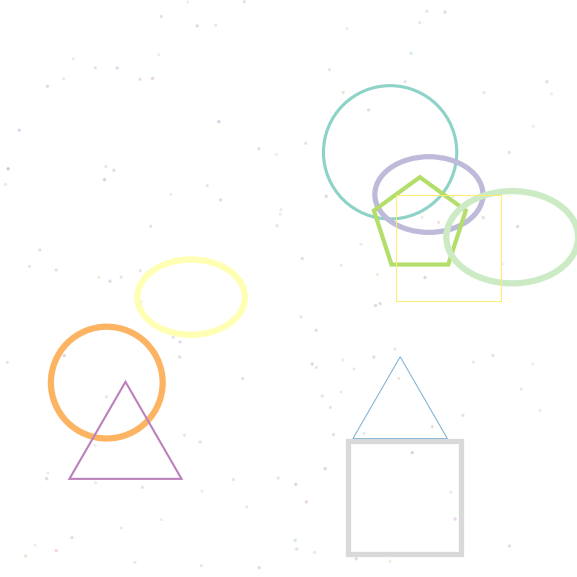[{"shape": "circle", "thickness": 1.5, "radius": 0.58, "center": [0.676, 0.735]}, {"shape": "oval", "thickness": 3, "radius": 0.47, "center": [0.331, 0.485]}, {"shape": "oval", "thickness": 2.5, "radius": 0.47, "center": [0.743, 0.662]}, {"shape": "triangle", "thickness": 0.5, "radius": 0.47, "center": [0.693, 0.287]}, {"shape": "circle", "thickness": 3, "radius": 0.48, "center": [0.185, 0.337]}, {"shape": "pentagon", "thickness": 2, "radius": 0.42, "center": [0.727, 0.609]}, {"shape": "square", "thickness": 2.5, "radius": 0.49, "center": [0.701, 0.138]}, {"shape": "triangle", "thickness": 1, "radius": 0.56, "center": [0.217, 0.226]}, {"shape": "oval", "thickness": 3, "radius": 0.57, "center": [0.887, 0.588]}, {"shape": "square", "thickness": 0.5, "radius": 0.46, "center": [0.777, 0.57]}]